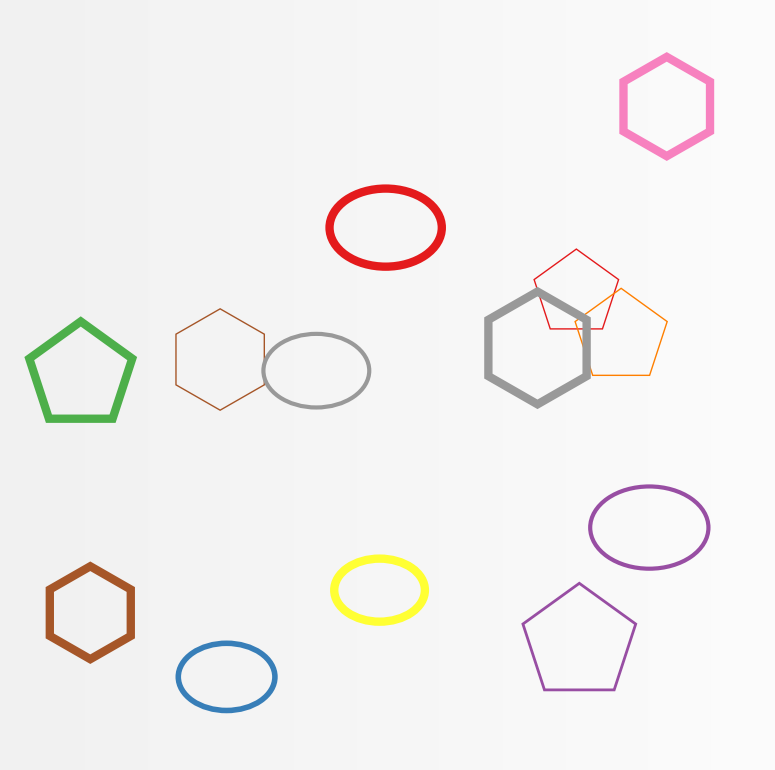[{"shape": "oval", "thickness": 3, "radius": 0.36, "center": [0.498, 0.704]}, {"shape": "pentagon", "thickness": 0.5, "radius": 0.29, "center": [0.744, 0.619]}, {"shape": "oval", "thickness": 2, "radius": 0.31, "center": [0.292, 0.121]}, {"shape": "pentagon", "thickness": 3, "radius": 0.35, "center": [0.104, 0.513]}, {"shape": "pentagon", "thickness": 1, "radius": 0.38, "center": [0.748, 0.166]}, {"shape": "oval", "thickness": 1.5, "radius": 0.38, "center": [0.838, 0.315]}, {"shape": "pentagon", "thickness": 0.5, "radius": 0.31, "center": [0.801, 0.563]}, {"shape": "oval", "thickness": 3, "radius": 0.29, "center": [0.49, 0.234]}, {"shape": "hexagon", "thickness": 0.5, "radius": 0.33, "center": [0.284, 0.533]}, {"shape": "hexagon", "thickness": 3, "radius": 0.3, "center": [0.117, 0.204]}, {"shape": "hexagon", "thickness": 3, "radius": 0.32, "center": [0.86, 0.862]}, {"shape": "oval", "thickness": 1.5, "radius": 0.34, "center": [0.408, 0.519]}, {"shape": "hexagon", "thickness": 3, "radius": 0.37, "center": [0.694, 0.548]}]